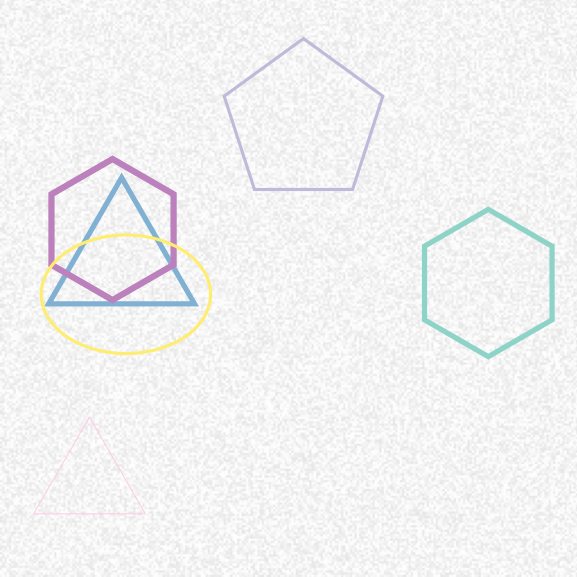[{"shape": "hexagon", "thickness": 2.5, "radius": 0.64, "center": [0.846, 0.509]}, {"shape": "pentagon", "thickness": 1.5, "radius": 0.72, "center": [0.526, 0.788]}, {"shape": "triangle", "thickness": 2.5, "radius": 0.73, "center": [0.211, 0.546]}, {"shape": "triangle", "thickness": 0.5, "radius": 0.56, "center": [0.155, 0.165]}, {"shape": "hexagon", "thickness": 3, "radius": 0.61, "center": [0.195, 0.602]}, {"shape": "oval", "thickness": 1.5, "radius": 0.73, "center": [0.218, 0.49]}]